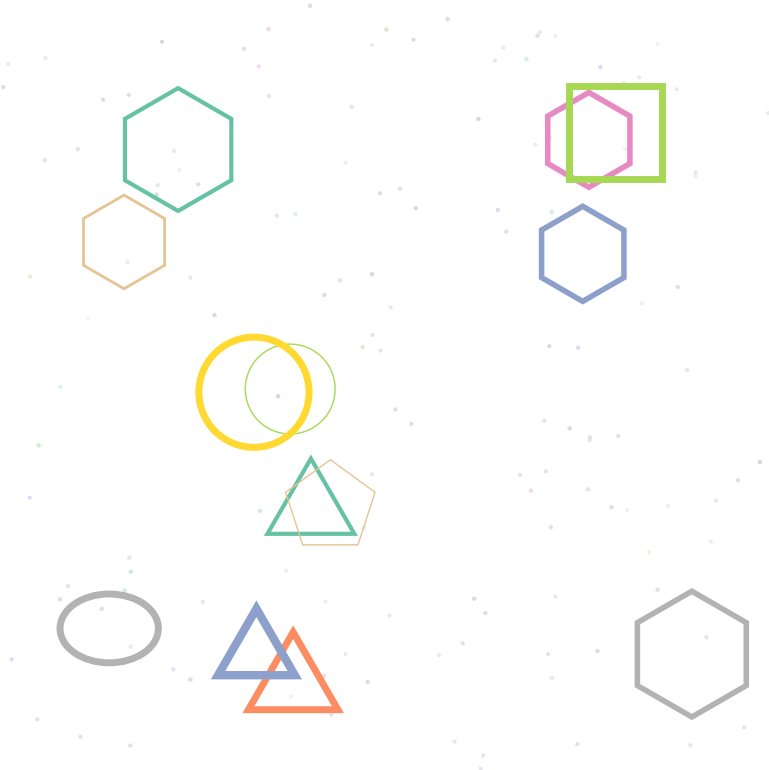[{"shape": "hexagon", "thickness": 1.5, "radius": 0.4, "center": [0.231, 0.806]}, {"shape": "triangle", "thickness": 1.5, "radius": 0.33, "center": [0.404, 0.339]}, {"shape": "triangle", "thickness": 2.5, "radius": 0.34, "center": [0.381, 0.112]}, {"shape": "triangle", "thickness": 3, "radius": 0.29, "center": [0.333, 0.152]}, {"shape": "hexagon", "thickness": 2, "radius": 0.31, "center": [0.757, 0.67]}, {"shape": "hexagon", "thickness": 2, "radius": 0.31, "center": [0.765, 0.818]}, {"shape": "circle", "thickness": 0.5, "radius": 0.29, "center": [0.377, 0.495]}, {"shape": "square", "thickness": 2.5, "radius": 0.3, "center": [0.799, 0.828]}, {"shape": "circle", "thickness": 2.5, "radius": 0.36, "center": [0.33, 0.491]}, {"shape": "pentagon", "thickness": 0.5, "radius": 0.31, "center": [0.429, 0.342]}, {"shape": "hexagon", "thickness": 1, "radius": 0.3, "center": [0.161, 0.686]}, {"shape": "oval", "thickness": 2.5, "radius": 0.32, "center": [0.142, 0.184]}, {"shape": "hexagon", "thickness": 2, "radius": 0.41, "center": [0.898, 0.151]}]